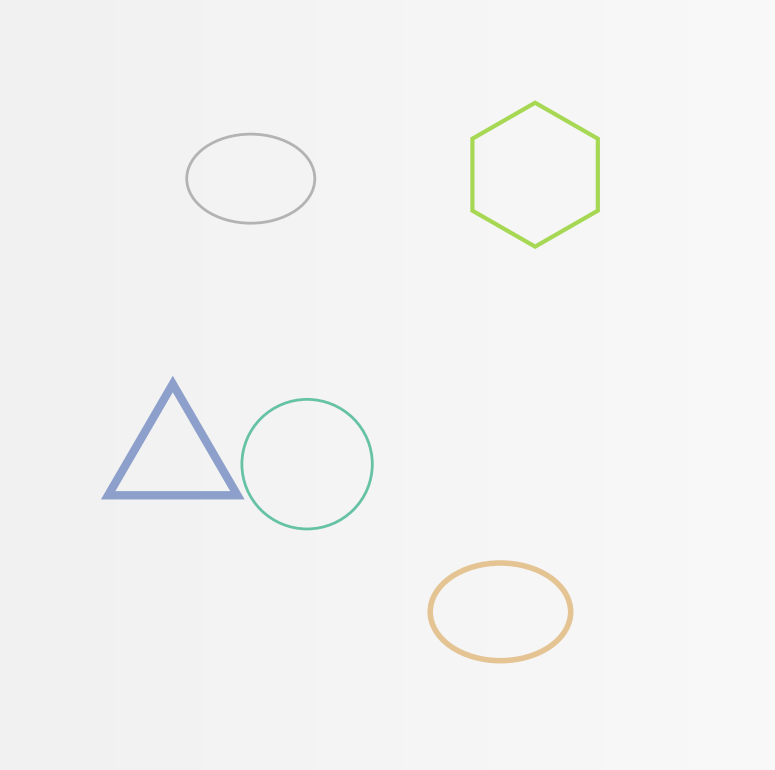[{"shape": "circle", "thickness": 1, "radius": 0.42, "center": [0.396, 0.397]}, {"shape": "triangle", "thickness": 3, "radius": 0.48, "center": [0.223, 0.405]}, {"shape": "hexagon", "thickness": 1.5, "radius": 0.47, "center": [0.69, 0.773]}, {"shape": "oval", "thickness": 2, "radius": 0.45, "center": [0.646, 0.205]}, {"shape": "oval", "thickness": 1, "radius": 0.41, "center": [0.324, 0.768]}]